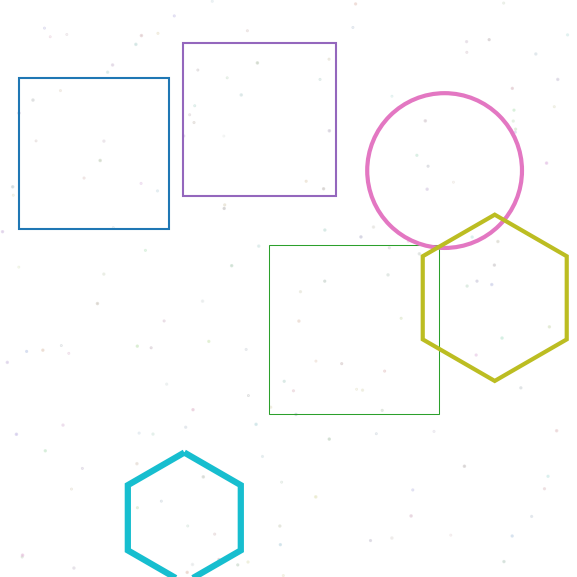[{"shape": "square", "thickness": 1, "radius": 0.65, "center": [0.163, 0.733]}, {"shape": "square", "thickness": 0.5, "radius": 0.73, "center": [0.613, 0.429]}, {"shape": "square", "thickness": 1, "radius": 0.66, "center": [0.45, 0.793]}, {"shape": "circle", "thickness": 2, "radius": 0.67, "center": [0.77, 0.704]}, {"shape": "hexagon", "thickness": 2, "radius": 0.72, "center": [0.857, 0.483]}, {"shape": "hexagon", "thickness": 3, "radius": 0.56, "center": [0.319, 0.103]}]